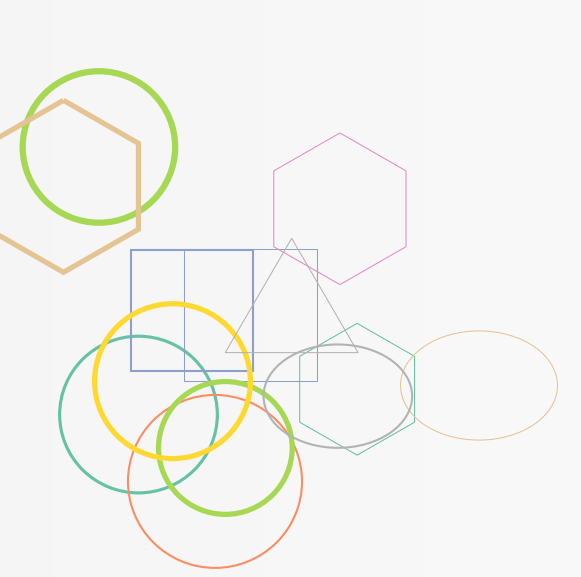[{"shape": "hexagon", "thickness": 0.5, "radius": 0.57, "center": [0.614, 0.325]}, {"shape": "circle", "thickness": 1.5, "radius": 0.68, "center": [0.238, 0.281]}, {"shape": "circle", "thickness": 1, "radius": 0.75, "center": [0.37, 0.166]}, {"shape": "square", "thickness": 1, "radius": 0.52, "center": [0.33, 0.461]}, {"shape": "square", "thickness": 0.5, "radius": 0.57, "center": [0.431, 0.454]}, {"shape": "hexagon", "thickness": 0.5, "radius": 0.66, "center": [0.585, 0.638]}, {"shape": "circle", "thickness": 3, "radius": 0.66, "center": [0.17, 0.745]}, {"shape": "circle", "thickness": 2.5, "radius": 0.57, "center": [0.388, 0.223]}, {"shape": "circle", "thickness": 2.5, "radius": 0.67, "center": [0.297, 0.339]}, {"shape": "oval", "thickness": 0.5, "radius": 0.68, "center": [0.824, 0.332]}, {"shape": "hexagon", "thickness": 2.5, "radius": 0.74, "center": [0.109, 0.676]}, {"shape": "oval", "thickness": 1, "radius": 0.64, "center": [0.581, 0.313]}, {"shape": "triangle", "thickness": 0.5, "radius": 0.66, "center": [0.502, 0.455]}]